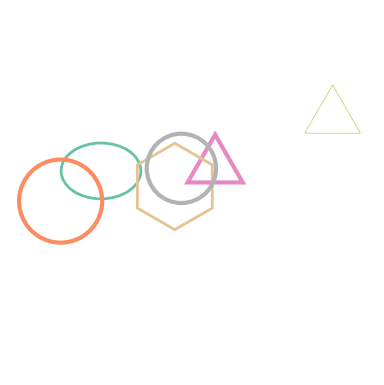[{"shape": "oval", "thickness": 2, "radius": 0.52, "center": [0.262, 0.556]}, {"shape": "circle", "thickness": 3, "radius": 0.54, "center": [0.158, 0.478]}, {"shape": "triangle", "thickness": 3, "radius": 0.41, "center": [0.559, 0.567]}, {"shape": "triangle", "thickness": 0.5, "radius": 0.42, "center": [0.864, 0.696]}, {"shape": "hexagon", "thickness": 2, "radius": 0.56, "center": [0.454, 0.516]}, {"shape": "circle", "thickness": 3, "radius": 0.45, "center": [0.471, 0.563]}]